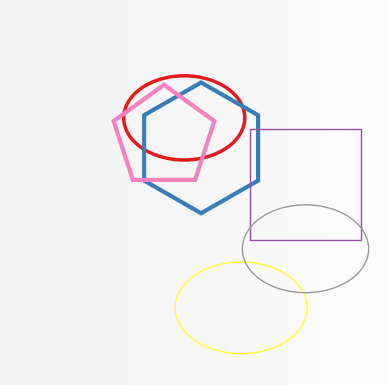[{"shape": "oval", "thickness": 2.5, "radius": 0.78, "center": [0.475, 0.694]}, {"shape": "hexagon", "thickness": 3, "radius": 0.85, "center": [0.519, 0.616]}, {"shape": "square", "thickness": 1, "radius": 0.72, "center": [0.788, 0.521]}, {"shape": "oval", "thickness": 1, "radius": 0.85, "center": [0.622, 0.2]}, {"shape": "pentagon", "thickness": 3, "radius": 0.68, "center": [0.423, 0.643]}, {"shape": "oval", "thickness": 1, "radius": 0.81, "center": [0.788, 0.354]}]